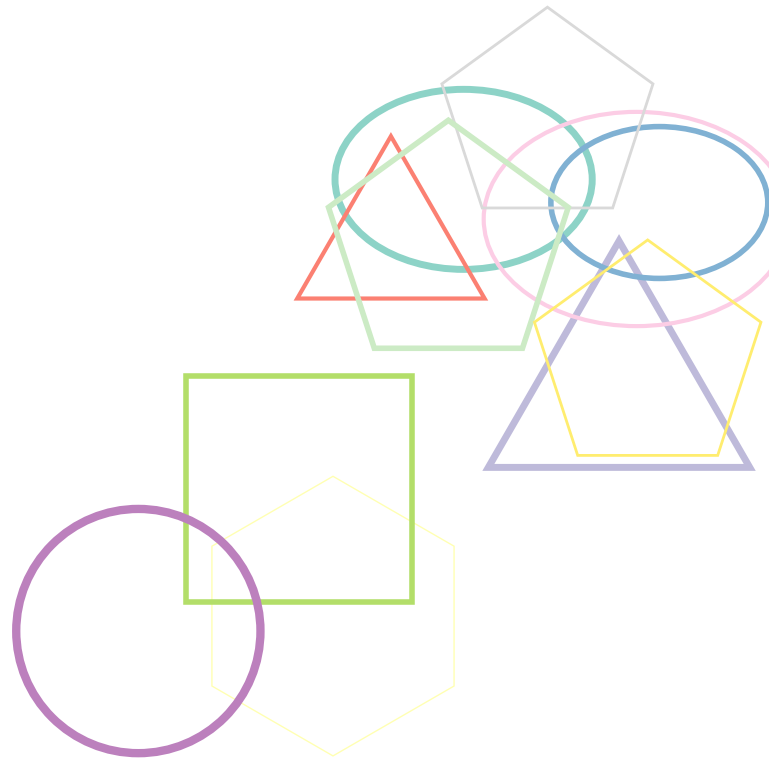[{"shape": "oval", "thickness": 2.5, "radius": 0.84, "center": [0.602, 0.767]}, {"shape": "hexagon", "thickness": 0.5, "radius": 0.91, "center": [0.432, 0.2]}, {"shape": "triangle", "thickness": 2.5, "radius": 0.98, "center": [0.804, 0.491]}, {"shape": "triangle", "thickness": 1.5, "radius": 0.7, "center": [0.508, 0.683]}, {"shape": "oval", "thickness": 2, "radius": 0.7, "center": [0.856, 0.737]}, {"shape": "square", "thickness": 2, "radius": 0.73, "center": [0.388, 0.365]}, {"shape": "oval", "thickness": 1.5, "radius": 0.99, "center": [0.827, 0.716]}, {"shape": "pentagon", "thickness": 1, "radius": 0.72, "center": [0.711, 0.847]}, {"shape": "circle", "thickness": 3, "radius": 0.79, "center": [0.18, 0.18]}, {"shape": "pentagon", "thickness": 2, "radius": 0.82, "center": [0.582, 0.68]}, {"shape": "pentagon", "thickness": 1, "radius": 0.77, "center": [0.841, 0.534]}]